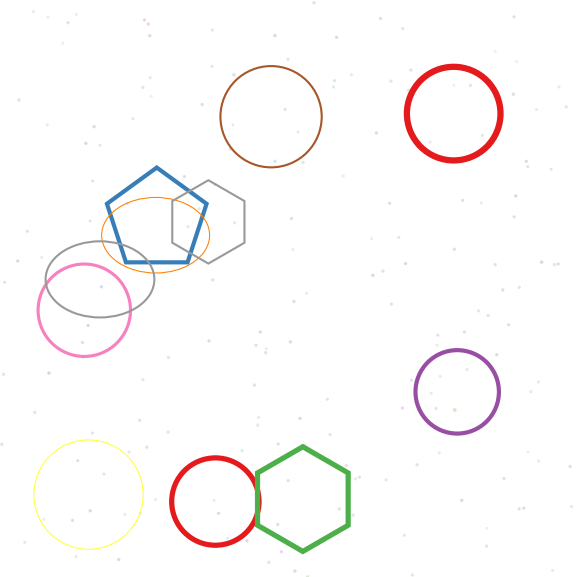[{"shape": "circle", "thickness": 3, "radius": 0.41, "center": [0.786, 0.802]}, {"shape": "circle", "thickness": 2.5, "radius": 0.38, "center": [0.373, 0.131]}, {"shape": "pentagon", "thickness": 2, "radius": 0.45, "center": [0.271, 0.618]}, {"shape": "hexagon", "thickness": 2.5, "radius": 0.45, "center": [0.524, 0.135]}, {"shape": "circle", "thickness": 2, "radius": 0.36, "center": [0.792, 0.321]}, {"shape": "oval", "thickness": 0.5, "radius": 0.47, "center": [0.269, 0.592]}, {"shape": "circle", "thickness": 0.5, "radius": 0.47, "center": [0.153, 0.143]}, {"shape": "circle", "thickness": 1, "radius": 0.44, "center": [0.469, 0.797]}, {"shape": "circle", "thickness": 1.5, "radius": 0.4, "center": [0.146, 0.462]}, {"shape": "hexagon", "thickness": 1, "radius": 0.36, "center": [0.361, 0.615]}, {"shape": "oval", "thickness": 1, "radius": 0.47, "center": [0.173, 0.515]}]